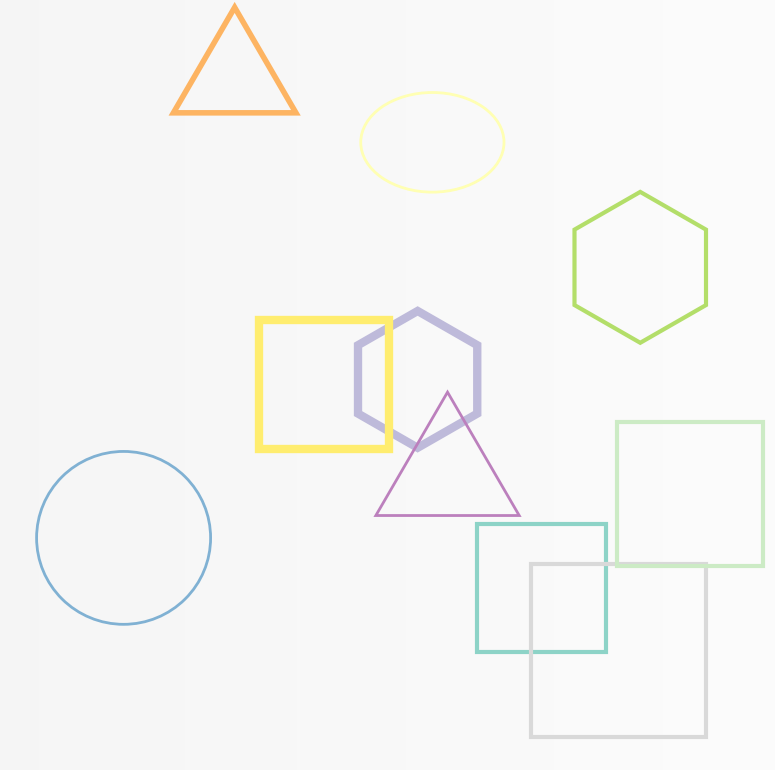[{"shape": "square", "thickness": 1.5, "radius": 0.42, "center": [0.698, 0.236]}, {"shape": "oval", "thickness": 1, "radius": 0.46, "center": [0.558, 0.815]}, {"shape": "hexagon", "thickness": 3, "radius": 0.44, "center": [0.539, 0.507]}, {"shape": "circle", "thickness": 1, "radius": 0.56, "center": [0.159, 0.301]}, {"shape": "triangle", "thickness": 2, "radius": 0.46, "center": [0.303, 0.899]}, {"shape": "hexagon", "thickness": 1.5, "radius": 0.49, "center": [0.826, 0.653]}, {"shape": "square", "thickness": 1.5, "radius": 0.56, "center": [0.798, 0.155]}, {"shape": "triangle", "thickness": 1, "radius": 0.53, "center": [0.577, 0.384]}, {"shape": "square", "thickness": 1.5, "radius": 0.47, "center": [0.891, 0.358]}, {"shape": "square", "thickness": 3, "radius": 0.42, "center": [0.418, 0.5]}]